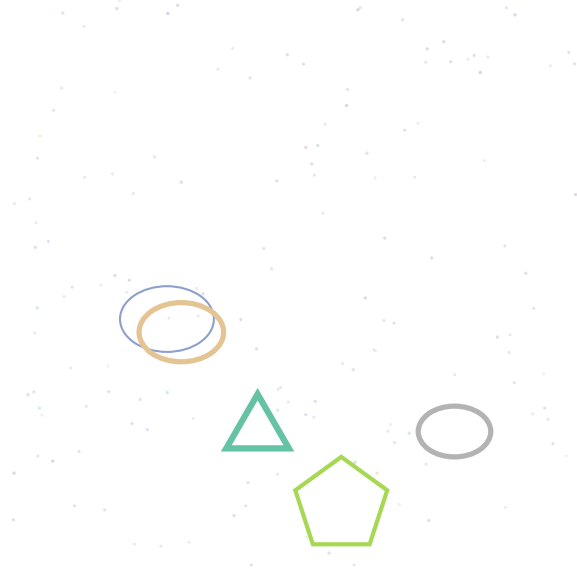[{"shape": "triangle", "thickness": 3, "radius": 0.31, "center": [0.446, 0.254]}, {"shape": "oval", "thickness": 1, "radius": 0.41, "center": [0.289, 0.447]}, {"shape": "pentagon", "thickness": 2, "radius": 0.42, "center": [0.591, 0.124]}, {"shape": "oval", "thickness": 2.5, "radius": 0.37, "center": [0.314, 0.424]}, {"shape": "oval", "thickness": 2.5, "radius": 0.31, "center": [0.787, 0.252]}]